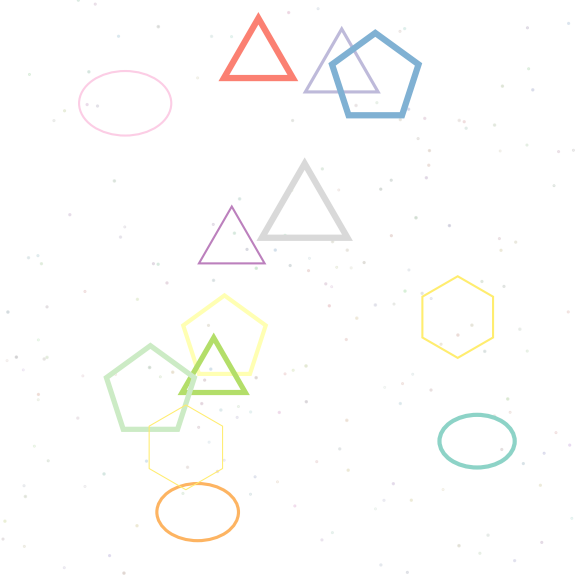[{"shape": "oval", "thickness": 2, "radius": 0.33, "center": [0.826, 0.235]}, {"shape": "pentagon", "thickness": 2, "radius": 0.38, "center": [0.389, 0.412]}, {"shape": "triangle", "thickness": 1.5, "radius": 0.36, "center": [0.592, 0.876]}, {"shape": "triangle", "thickness": 3, "radius": 0.34, "center": [0.447, 0.898]}, {"shape": "pentagon", "thickness": 3, "radius": 0.39, "center": [0.65, 0.863]}, {"shape": "oval", "thickness": 1.5, "radius": 0.35, "center": [0.342, 0.112]}, {"shape": "triangle", "thickness": 2.5, "radius": 0.32, "center": [0.37, 0.351]}, {"shape": "oval", "thickness": 1, "radius": 0.4, "center": [0.217, 0.82]}, {"shape": "triangle", "thickness": 3, "radius": 0.43, "center": [0.528, 0.63]}, {"shape": "triangle", "thickness": 1, "radius": 0.33, "center": [0.401, 0.576]}, {"shape": "pentagon", "thickness": 2.5, "radius": 0.4, "center": [0.26, 0.32]}, {"shape": "hexagon", "thickness": 0.5, "radius": 0.37, "center": [0.322, 0.225]}, {"shape": "hexagon", "thickness": 1, "radius": 0.35, "center": [0.793, 0.45]}]